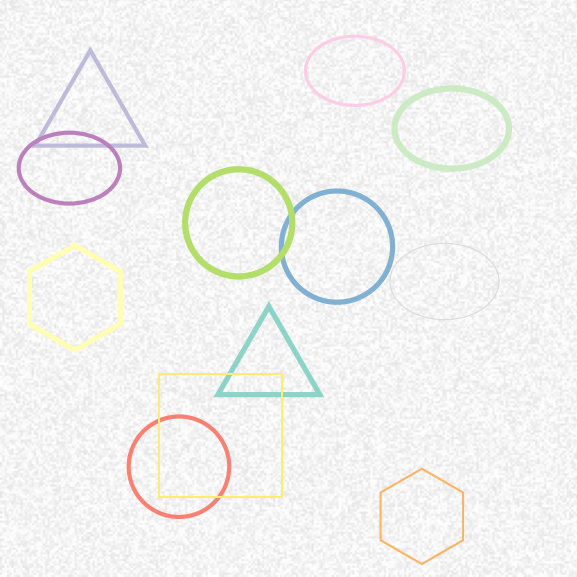[{"shape": "triangle", "thickness": 2.5, "radius": 0.51, "center": [0.466, 0.367]}, {"shape": "hexagon", "thickness": 2.5, "radius": 0.45, "center": [0.13, 0.483]}, {"shape": "triangle", "thickness": 2, "radius": 0.55, "center": [0.156, 0.802]}, {"shape": "circle", "thickness": 2, "radius": 0.44, "center": [0.31, 0.191]}, {"shape": "circle", "thickness": 2.5, "radius": 0.48, "center": [0.584, 0.572]}, {"shape": "hexagon", "thickness": 1, "radius": 0.41, "center": [0.73, 0.105]}, {"shape": "circle", "thickness": 3, "radius": 0.46, "center": [0.413, 0.613]}, {"shape": "oval", "thickness": 1.5, "radius": 0.43, "center": [0.615, 0.876]}, {"shape": "oval", "thickness": 0.5, "radius": 0.47, "center": [0.77, 0.512]}, {"shape": "oval", "thickness": 2, "radius": 0.44, "center": [0.12, 0.708]}, {"shape": "oval", "thickness": 3, "radius": 0.5, "center": [0.782, 0.776]}, {"shape": "square", "thickness": 1, "radius": 0.53, "center": [0.382, 0.245]}]